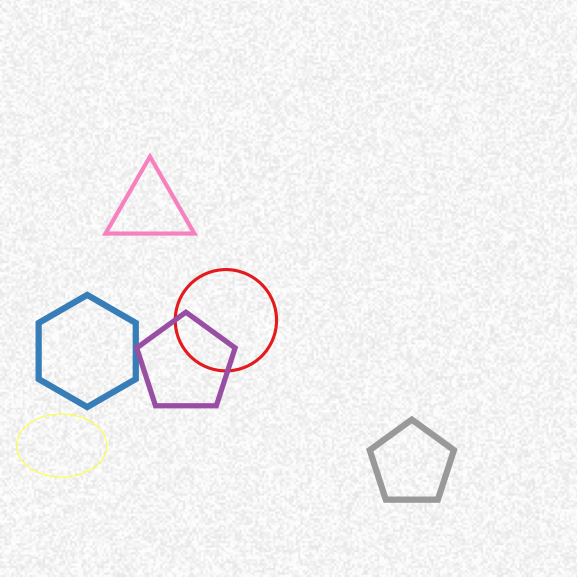[{"shape": "circle", "thickness": 1.5, "radius": 0.44, "center": [0.391, 0.445]}, {"shape": "hexagon", "thickness": 3, "radius": 0.49, "center": [0.151, 0.391]}, {"shape": "pentagon", "thickness": 2.5, "radius": 0.45, "center": [0.322, 0.369]}, {"shape": "oval", "thickness": 0.5, "radius": 0.39, "center": [0.107, 0.228]}, {"shape": "triangle", "thickness": 2, "radius": 0.44, "center": [0.26, 0.639]}, {"shape": "pentagon", "thickness": 3, "radius": 0.38, "center": [0.713, 0.196]}]